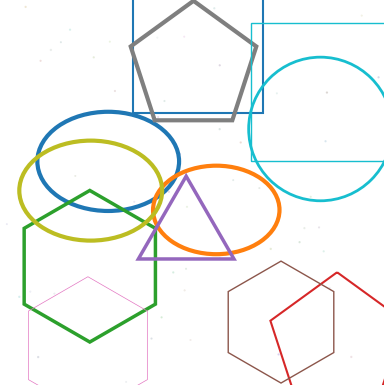[{"shape": "oval", "thickness": 3, "radius": 0.92, "center": [0.281, 0.581]}, {"shape": "square", "thickness": 1.5, "radius": 0.85, "center": [0.514, 0.876]}, {"shape": "oval", "thickness": 3, "radius": 0.82, "center": [0.562, 0.455]}, {"shape": "hexagon", "thickness": 2.5, "radius": 0.98, "center": [0.233, 0.308]}, {"shape": "pentagon", "thickness": 1.5, "radius": 0.91, "center": [0.876, 0.111]}, {"shape": "triangle", "thickness": 2.5, "radius": 0.72, "center": [0.484, 0.399]}, {"shape": "hexagon", "thickness": 1, "radius": 0.79, "center": [0.73, 0.163]}, {"shape": "hexagon", "thickness": 0.5, "radius": 0.89, "center": [0.228, 0.103]}, {"shape": "pentagon", "thickness": 3, "radius": 0.86, "center": [0.503, 0.826]}, {"shape": "oval", "thickness": 3, "radius": 0.93, "center": [0.236, 0.505]}, {"shape": "circle", "thickness": 2, "radius": 0.93, "center": [0.832, 0.665]}, {"shape": "square", "thickness": 1, "radius": 0.89, "center": [0.832, 0.762]}]